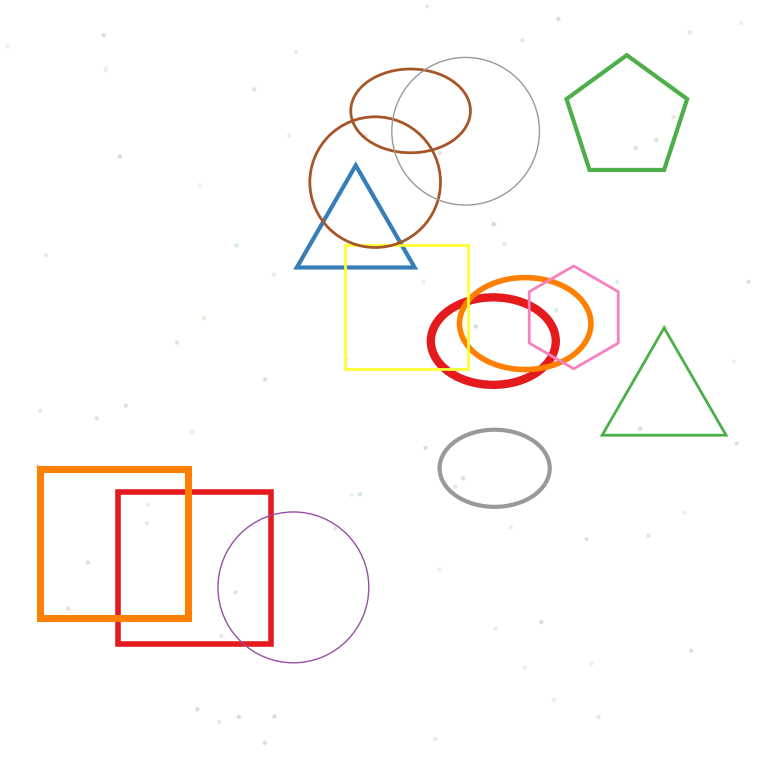[{"shape": "square", "thickness": 2, "radius": 0.49, "center": [0.253, 0.263]}, {"shape": "oval", "thickness": 3, "radius": 0.41, "center": [0.641, 0.557]}, {"shape": "triangle", "thickness": 1.5, "radius": 0.44, "center": [0.462, 0.697]}, {"shape": "triangle", "thickness": 1, "radius": 0.46, "center": [0.862, 0.481]}, {"shape": "pentagon", "thickness": 1.5, "radius": 0.41, "center": [0.814, 0.846]}, {"shape": "circle", "thickness": 0.5, "radius": 0.49, "center": [0.381, 0.237]}, {"shape": "oval", "thickness": 2, "radius": 0.43, "center": [0.682, 0.58]}, {"shape": "square", "thickness": 2.5, "radius": 0.48, "center": [0.148, 0.294]}, {"shape": "square", "thickness": 1, "radius": 0.4, "center": [0.528, 0.601]}, {"shape": "circle", "thickness": 1, "radius": 0.42, "center": [0.487, 0.763]}, {"shape": "oval", "thickness": 1, "radius": 0.39, "center": [0.533, 0.856]}, {"shape": "hexagon", "thickness": 1, "radius": 0.33, "center": [0.745, 0.588]}, {"shape": "oval", "thickness": 1.5, "radius": 0.36, "center": [0.642, 0.392]}, {"shape": "circle", "thickness": 0.5, "radius": 0.48, "center": [0.605, 0.83]}]